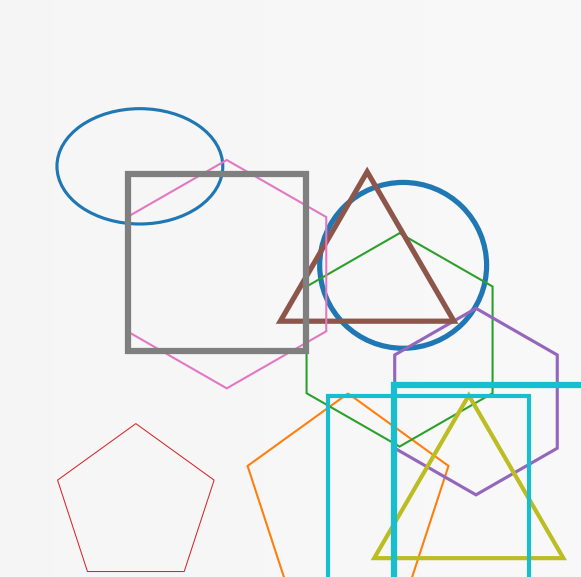[{"shape": "oval", "thickness": 1.5, "radius": 0.71, "center": [0.241, 0.711]}, {"shape": "circle", "thickness": 2.5, "radius": 0.72, "center": [0.694, 0.54]}, {"shape": "pentagon", "thickness": 1, "radius": 0.91, "center": [0.599, 0.136]}, {"shape": "hexagon", "thickness": 1, "radius": 0.92, "center": [0.687, 0.411]}, {"shape": "pentagon", "thickness": 0.5, "radius": 0.71, "center": [0.234, 0.124]}, {"shape": "hexagon", "thickness": 1.5, "radius": 0.81, "center": [0.819, 0.304]}, {"shape": "triangle", "thickness": 2.5, "radius": 0.86, "center": [0.632, 0.529]}, {"shape": "hexagon", "thickness": 1, "radius": 0.99, "center": [0.39, 0.524]}, {"shape": "square", "thickness": 3, "radius": 0.77, "center": [0.373, 0.544]}, {"shape": "triangle", "thickness": 2, "radius": 0.94, "center": [0.807, 0.127]}, {"shape": "square", "thickness": 3, "radius": 0.91, "center": [0.86, 0.15]}, {"shape": "square", "thickness": 2, "radius": 0.86, "center": [0.737, 0.14]}]